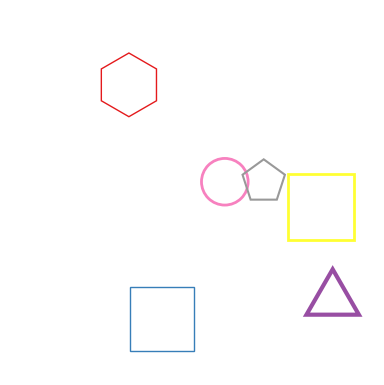[{"shape": "hexagon", "thickness": 1, "radius": 0.41, "center": [0.335, 0.78]}, {"shape": "square", "thickness": 1, "radius": 0.41, "center": [0.42, 0.172]}, {"shape": "triangle", "thickness": 3, "radius": 0.39, "center": [0.864, 0.222]}, {"shape": "square", "thickness": 2, "radius": 0.43, "center": [0.834, 0.463]}, {"shape": "circle", "thickness": 2, "radius": 0.3, "center": [0.584, 0.528]}, {"shape": "pentagon", "thickness": 1.5, "radius": 0.29, "center": [0.685, 0.528]}]